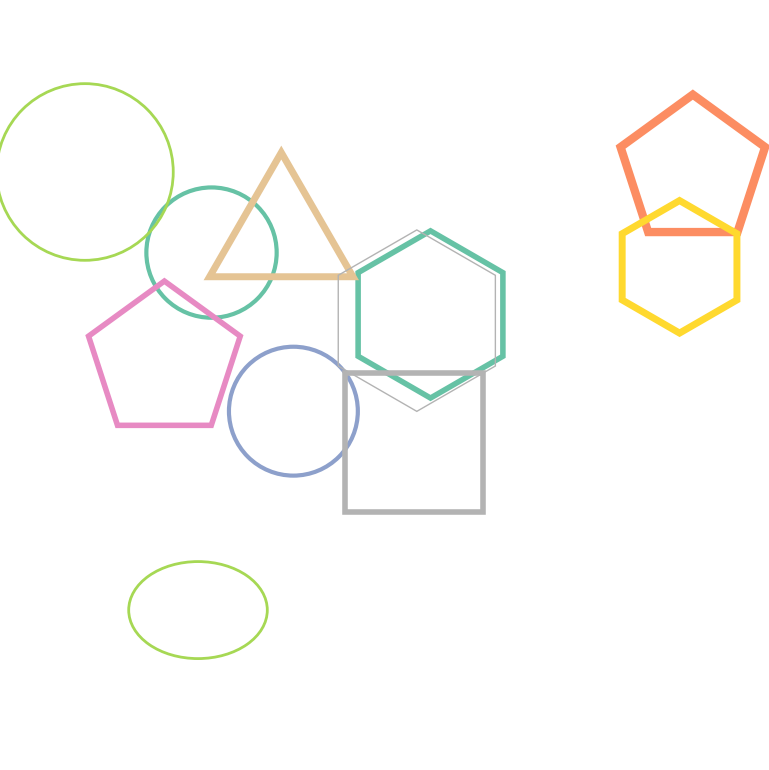[{"shape": "circle", "thickness": 1.5, "radius": 0.42, "center": [0.275, 0.672]}, {"shape": "hexagon", "thickness": 2, "radius": 0.54, "center": [0.559, 0.592]}, {"shape": "pentagon", "thickness": 3, "radius": 0.49, "center": [0.9, 0.778]}, {"shape": "circle", "thickness": 1.5, "radius": 0.42, "center": [0.381, 0.466]}, {"shape": "pentagon", "thickness": 2, "radius": 0.52, "center": [0.213, 0.531]}, {"shape": "circle", "thickness": 1, "radius": 0.57, "center": [0.11, 0.777]}, {"shape": "oval", "thickness": 1, "radius": 0.45, "center": [0.257, 0.208]}, {"shape": "hexagon", "thickness": 2.5, "radius": 0.43, "center": [0.883, 0.653]}, {"shape": "triangle", "thickness": 2.5, "radius": 0.54, "center": [0.365, 0.694]}, {"shape": "square", "thickness": 2, "radius": 0.45, "center": [0.537, 0.425]}, {"shape": "hexagon", "thickness": 0.5, "radius": 0.59, "center": [0.541, 0.584]}]